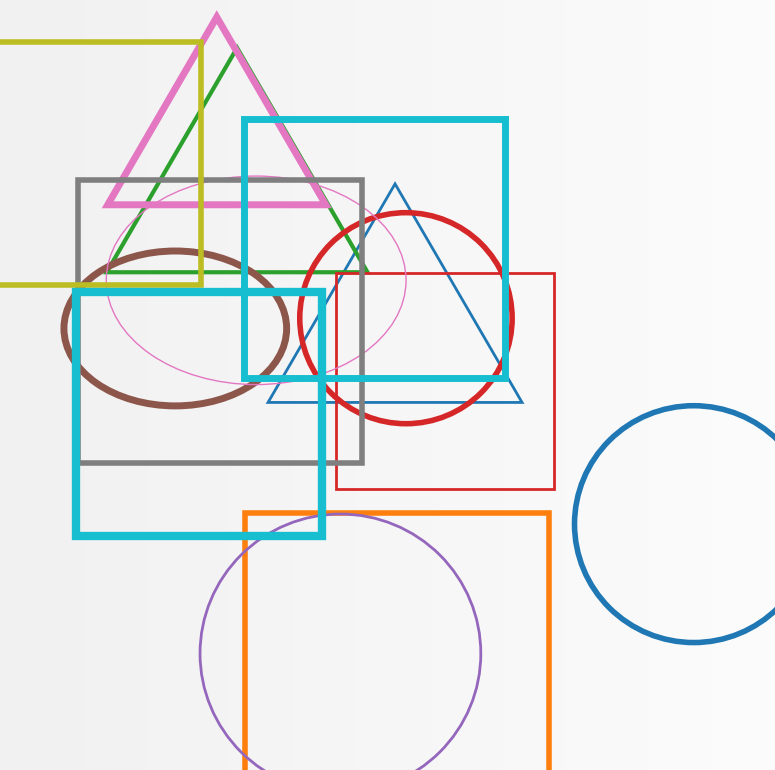[{"shape": "circle", "thickness": 2, "radius": 0.77, "center": [0.895, 0.319]}, {"shape": "triangle", "thickness": 1, "radius": 0.95, "center": [0.51, 0.572]}, {"shape": "square", "thickness": 2, "radius": 0.98, "center": [0.512, 0.137]}, {"shape": "triangle", "thickness": 1.5, "radius": 0.97, "center": [0.306, 0.744]}, {"shape": "square", "thickness": 1, "radius": 0.7, "center": [0.574, 0.505]}, {"shape": "circle", "thickness": 2, "radius": 0.69, "center": [0.524, 0.587]}, {"shape": "circle", "thickness": 1, "radius": 0.91, "center": [0.439, 0.151]}, {"shape": "oval", "thickness": 2.5, "radius": 0.72, "center": [0.226, 0.573]}, {"shape": "oval", "thickness": 0.5, "radius": 0.97, "center": [0.331, 0.636]}, {"shape": "triangle", "thickness": 2.5, "radius": 0.81, "center": [0.28, 0.815]}, {"shape": "square", "thickness": 2, "radius": 0.92, "center": [0.284, 0.583]}, {"shape": "square", "thickness": 2, "radius": 0.79, "center": [0.101, 0.788]}, {"shape": "square", "thickness": 2.5, "radius": 0.84, "center": [0.483, 0.678]}, {"shape": "square", "thickness": 3, "radius": 0.79, "center": [0.257, 0.463]}]